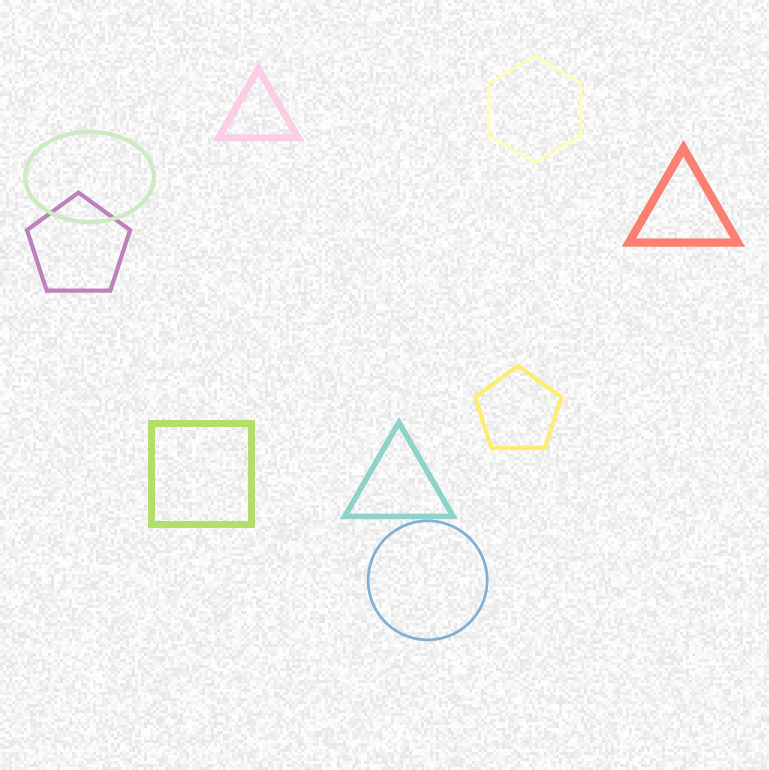[{"shape": "triangle", "thickness": 2, "radius": 0.41, "center": [0.518, 0.37]}, {"shape": "hexagon", "thickness": 1, "radius": 0.34, "center": [0.695, 0.858]}, {"shape": "triangle", "thickness": 3, "radius": 0.41, "center": [0.888, 0.726]}, {"shape": "circle", "thickness": 1, "radius": 0.39, "center": [0.555, 0.246]}, {"shape": "square", "thickness": 2.5, "radius": 0.33, "center": [0.261, 0.385]}, {"shape": "triangle", "thickness": 2.5, "radius": 0.3, "center": [0.336, 0.851]}, {"shape": "pentagon", "thickness": 1.5, "radius": 0.35, "center": [0.102, 0.679]}, {"shape": "oval", "thickness": 1.5, "radius": 0.42, "center": [0.116, 0.77]}, {"shape": "pentagon", "thickness": 1.5, "radius": 0.3, "center": [0.673, 0.466]}]